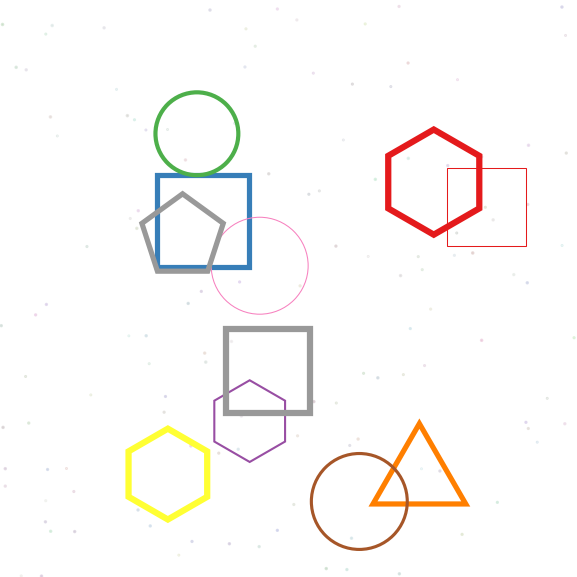[{"shape": "square", "thickness": 0.5, "radius": 0.34, "center": [0.842, 0.64]}, {"shape": "hexagon", "thickness": 3, "radius": 0.46, "center": [0.751, 0.684]}, {"shape": "square", "thickness": 2.5, "radius": 0.4, "center": [0.351, 0.616]}, {"shape": "circle", "thickness": 2, "radius": 0.36, "center": [0.341, 0.768]}, {"shape": "hexagon", "thickness": 1, "radius": 0.35, "center": [0.432, 0.27]}, {"shape": "triangle", "thickness": 2.5, "radius": 0.46, "center": [0.726, 0.173]}, {"shape": "hexagon", "thickness": 3, "radius": 0.39, "center": [0.291, 0.178]}, {"shape": "circle", "thickness": 1.5, "radius": 0.42, "center": [0.622, 0.131]}, {"shape": "circle", "thickness": 0.5, "radius": 0.42, "center": [0.45, 0.539]}, {"shape": "square", "thickness": 3, "radius": 0.36, "center": [0.463, 0.357]}, {"shape": "pentagon", "thickness": 2.5, "radius": 0.37, "center": [0.316, 0.589]}]